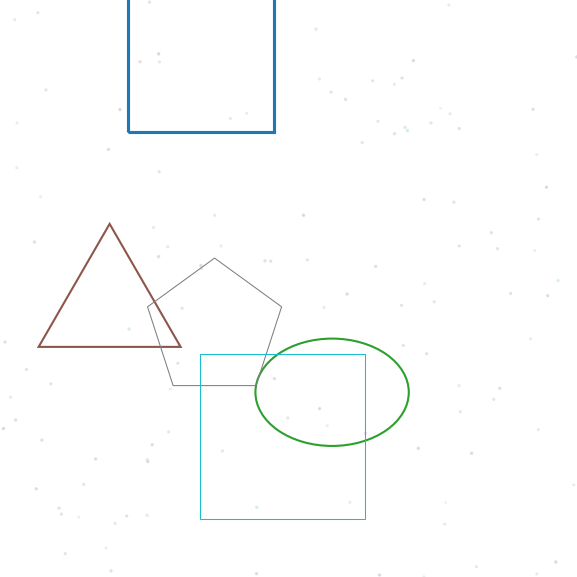[{"shape": "square", "thickness": 1.5, "radius": 0.63, "center": [0.348, 0.897]}, {"shape": "oval", "thickness": 1, "radius": 0.66, "center": [0.575, 0.32]}, {"shape": "triangle", "thickness": 1, "radius": 0.71, "center": [0.19, 0.469]}, {"shape": "pentagon", "thickness": 0.5, "radius": 0.61, "center": [0.372, 0.43]}, {"shape": "square", "thickness": 0.5, "radius": 0.71, "center": [0.49, 0.243]}]